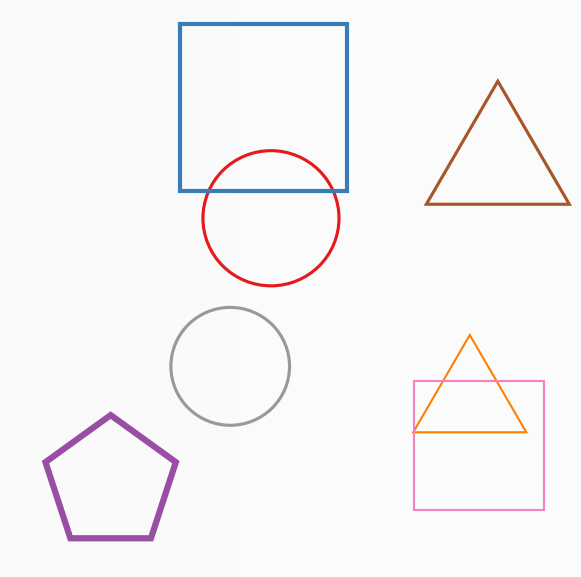[{"shape": "circle", "thickness": 1.5, "radius": 0.59, "center": [0.466, 0.621]}, {"shape": "square", "thickness": 2, "radius": 0.72, "center": [0.453, 0.813]}, {"shape": "pentagon", "thickness": 3, "radius": 0.59, "center": [0.19, 0.162]}, {"shape": "triangle", "thickness": 1, "radius": 0.56, "center": [0.808, 0.307]}, {"shape": "triangle", "thickness": 1.5, "radius": 0.71, "center": [0.856, 0.716]}, {"shape": "square", "thickness": 1, "radius": 0.56, "center": [0.823, 0.228]}, {"shape": "circle", "thickness": 1.5, "radius": 0.51, "center": [0.396, 0.365]}]